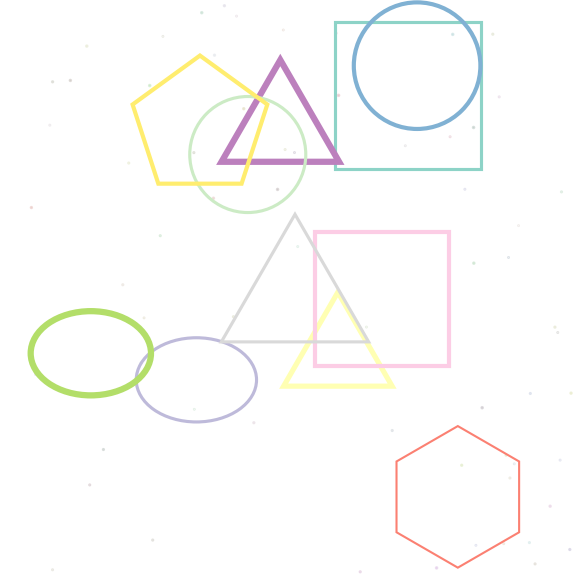[{"shape": "square", "thickness": 1.5, "radius": 0.64, "center": [0.707, 0.834]}, {"shape": "triangle", "thickness": 2.5, "radius": 0.54, "center": [0.585, 0.385]}, {"shape": "oval", "thickness": 1.5, "radius": 0.52, "center": [0.34, 0.341]}, {"shape": "hexagon", "thickness": 1, "radius": 0.61, "center": [0.793, 0.139]}, {"shape": "circle", "thickness": 2, "radius": 0.55, "center": [0.722, 0.885]}, {"shape": "oval", "thickness": 3, "radius": 0.52, "center": [0.157, 0.387]}, {"shape": "square", "thickness": 2, "radius": 0.58, "center": [0.662, 0.481]}, {"shape": "triangle", "thickness": 1.5, "radius": 0.74, "center": [0.511, 0.481]}, {"shape": "triangle", "thickness": 3, "radius": 0.59, "center": [0.485, 0.778]}, {"shape": "circle", "thickness": 1.5, "radius": 0.5, "center": [0.429, 0.732]}, {"shape": "pentagon", "thickness": 2, "radius": 0.61, "center": [0.346, 0.78]}]